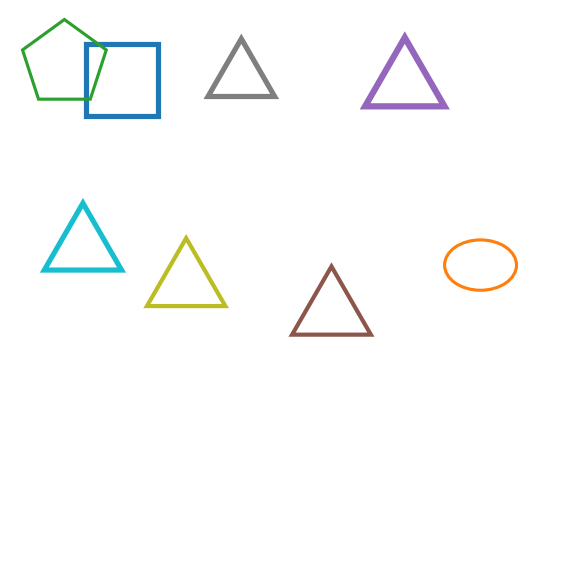[{"shape": "square", "thickness": 2.5, "radius": 0.31, "center": [0.211, 0.861]}, {"shape": "oval", "thickness": 1.5, "radius": 0.31, "center": [0.832, 0.54]}, {"shape": "pentagon", "thickness": 1.5, "radius": 0.38, "center": [0.112, 0.889]}, {"shape": "triangle", "thickness": 3, "radius": 0.4, "center": [0.701, 0.855]}, {"shape": "triangle", "thickness": 2, "radius": 0.39, "center": [0.574, 0.459]}, {"shape": "triangle", "thickness": 2.5, "radius": 0.33, "center": [0.418, 0.865]}, {"shape": "triangle", "thickness": 2, "radius": 0.39, "center": [0.322, 0.508]}, {"shape": "triangle", "thickness": 2.5, "radius": 0.39, "center": [0.144, 0.57]}]